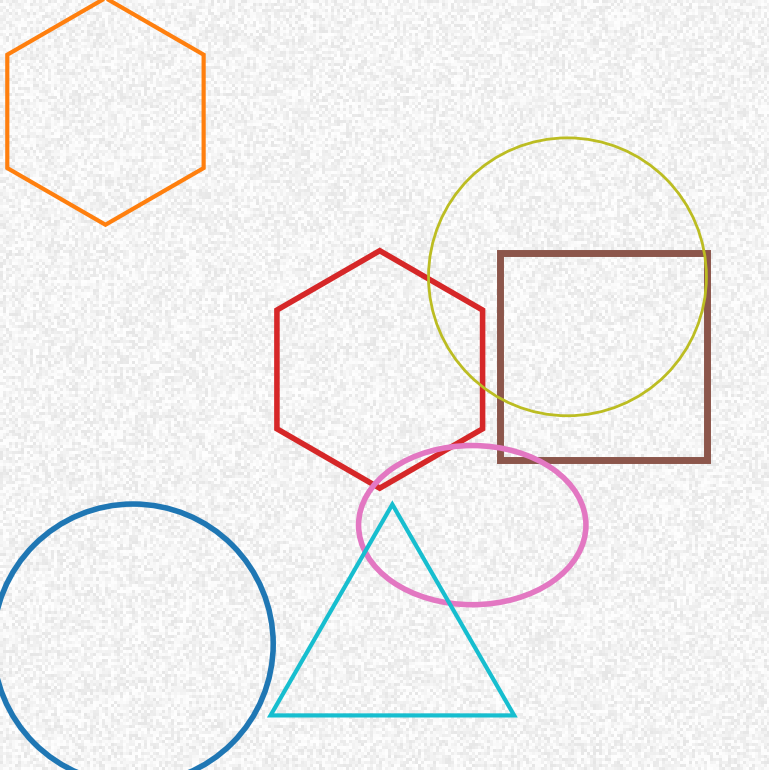[{"shape": "circle", "thickness": 2, "radius": 0.91, "center": [0.173, 0.164]}, {"shape": "hexagon", "thickness": 1.5, "radius": 0.74, "center": [0.137, 0.855]}, {"shape": "hexagon", "thickness": 2, "radius": 0.77, "center": [0.493, 0.52]}, {"shape": "square", "thickness": 2.5, "radius": 0.67, "center": [0.784, 0.537]}, {"shape": "oval", "thickness": 2, "radius": 0.74, "center": [0.613, 0.318]}, {"shape": "circle", "thickness": 1, "radius": 0.9, "center": [0.737, 0.641]}, {"shape": "triangle", "thickness": 1.5, "radius": 0.91, "center": [0.51, 0.162]}]